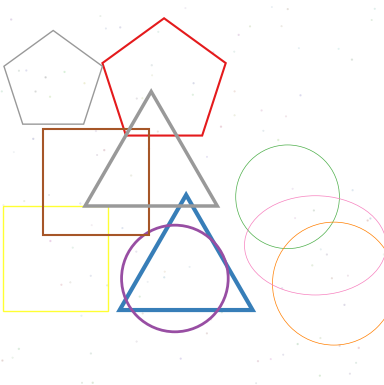[{"shape": "pentagon", "thickness": 1.5, "radius": 0.84, "center": [0.426, 0.784]}, {"shape": "triangle", "thickness": 3, "radius": 1.0, "center": [0.483, 0.294]}, {"shape": "circle", "thickness": 0.5, "radius": 0.67, "center": [0.747, 0.489]}, {"shape": "circle", "thickness": 2, "radius": 0.69, "center": [0.454, 0.277]}, {"shape": "circle", "thickness": 0.5, "radius": 0.8, "center": [0.867, 0.263]}, {"shape": "square", "thickness": 1, "radius": 0.68, "center": [0.143, 0.33]}, {"shape": "square", "thickness": 1.5, "radius": 0.68, "center": [0.249, 0.527]}, {"shape": "oval", "thickness": 0.5, "radius": 0.92, "center": [0.819, 0.363]}, {"shape": "triangle", "thickness": 2.5, "radius": 0.99, "center": [0.393, 0.564]}, {"shape": "pentagon", "thickness": 1, "radius": 0.67, "center": [0.138, 0.786]}]